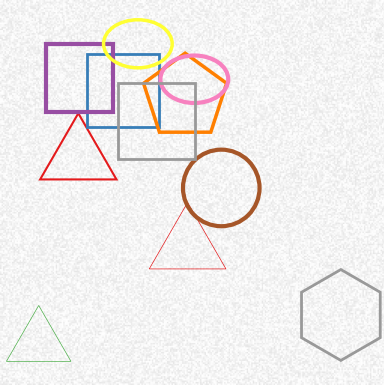[{"shape": "triangle", "thickness": 1.5, "radius": 0.57, "center": [0.203, 0.591]}, {"shape": "triangle", "thickness": 0.5, "radius": 0.58, "center": [0.487, 0.359]}, {"shape": "square", "thickness": 2, "radius": 0.47, "center": [0.319, 0.765]}, {"shape": "triangle", "thickness": 0.5, "radius": 0.48, "center": [0.101, 0.11]}, {"shape": "square", "thickness": 3, "radius": 0.44, "center": [0.207, 0.798]}, {"shape": "pentagon", "thickness": 2.5, "radius": 0.57, "center": [0.481, 0.748]}, {"shape": "oval", "thickness": 2.5, "radius": 0.45, "center": [0.358, 0.886]}, {"shape": "circle", "thickness": 3, "radius": 0.5, "center": [0.575, 0.512]}, {"shape": "oval", "thickness": 3, "radius": 0.44, "center": [0.505, 0.794]}, {"shape": "hexagon", "thickness": 2, "radius": 0.59, "center": [0.885, 0.182]}, {"shape": "square", "thickness": 2, "radius": 0.5, "center": [0.406, 0.685]}]